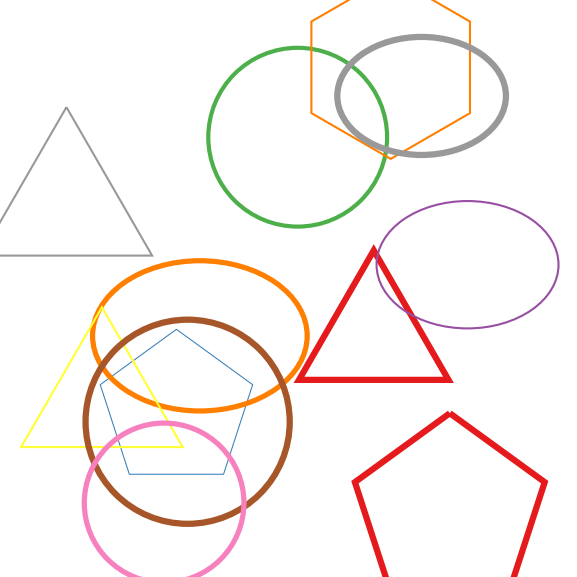[{"shape": "triangle", "thickness": 3, "radius": 0.75, "center": [0.647, 0.416]}, {"shape": "pentagon", "thickness": 3, "radius": 0.86, "center": [0.779, 0.111]}, {"shape": "pentagon", "thickness": 0.5, "radius": 0.69, "center": [0.306, 0.29]}, {"shape": "circle", "thickness": 2, "radius": 0.77, "center": [0.516, 0.762]}, {"shape": "oval", "thickness": 1, "radius": 0.79, "center": [0.81, 0.541]}, {"shape": "hexagon", "thickness": 1, "radius": 0.79, "center": [0.677, 0.883]}, {"shape": "oval", "thickness": 2.5, "radius": 0.93, "center": [0.346, 0.418]}, {"shape": "triangle", "thickness": 1, "radius": 0.81, "center": [0.177, 0.306]}, {"shape": "circle", "thickness": 3, "radius": 0.88, "center": [0.325, 0.269]}, {"shape": "circle", "thickness": 2.5, "radius": 0.69, "center": [0.284, 0.128]}, {"shape": "triangle", "thickness": 1, "radius": 0.86, "center": [0.115, 0.642]}, {"shape": "oval", "thickness": 3, "radius": 0.73, "center": [0.73, 0.833]}]